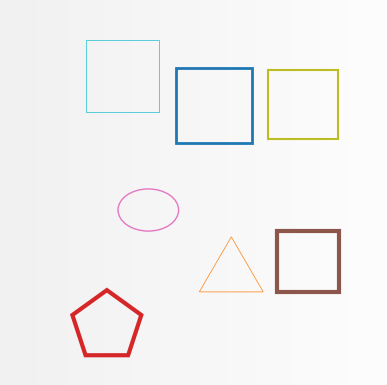[{"shape": "square", "thickness": 2, "radius": 0.49, "center": [0.551, 0.726]}, {"shape": "triangle", "thickness": 0.5, "radius": 0.48, "center": [0.597, 0.289]}, {"shape": "pentagon", "thickness": 3, "radius": 0.47, "center": [0.276, 0.153]}, {"shape": "square", "thickness": 3, "radius": 0.4, "center": [0.794, 0.321]}, {"shape": "oval", "thickness": 1, "radius": 0.39, "center": [0.383, 0.455]}, {"shape": "square", "thickness": 1.5, "radius": 0.45, "center": [0.782, 0.729]}, {"shape": "square", "thickness": 0.5, "radius": 0.47, "center": [0.316, 0.802]}]